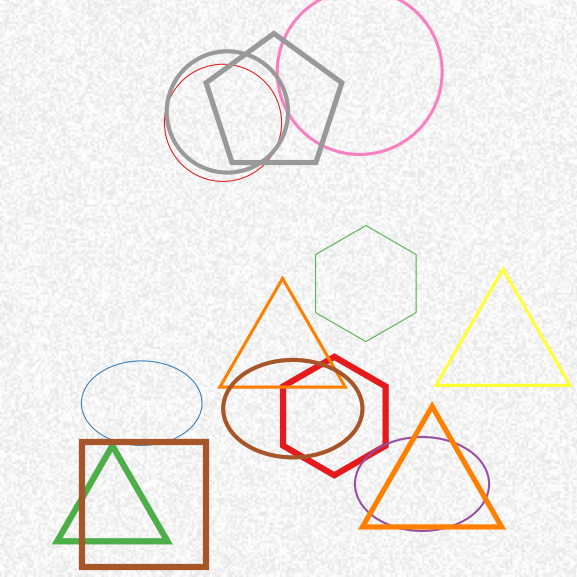[{"shape": "hexagon", "thickness": 3, "radius": 0.51, "center": [0.579, 0.279]}, {"shape": "circle", "thickness": 0.5, "radius": 0.51, "center": [0.386, 0.786]}, {"shape": "oval", "thickness": 0.5, "radius": 0.52, "center": [0.245, 0.301]}, {"shape": "triangle", "thickness": 3, "radius": 0.55, "center": [0.195, 0.117]}, {"shape": "hexagon", "thickness": 0.5, "radius": 0.5, "center": [0.634, 0.508]}, {"shape": "oval", "thickness": 1, "radius": 0.58, "center": [0.731, 0.161]}, {"shape": "triangle", "thickness": 2.5, "radius": 0.7, "center": [0.748, 0.156]}, {"shape": "triangle", "thickness": 1.5, "radius": 0.63, "center": [0.489, 0.391]}, {"shape": "triangle", "thickness": 1.5, "radius": 0.67, "center": [0.871, 0.399]}, {"shape": "oval", "thickness": 2, "radius": 0.6, "center": [0.507, 0.292]}, {"shape": "square", "thickness": 3, "radius": 0.54, "center": [0.25, 0.126]}, {"shape": "circle", "thickness": 1.5, "radius": 0.71, "center": [0.623, 0.874]}, {"shape": "pentagon", "thickness": 2.5, "radius": 0.62, "center": [0.474, 0.818]}, {"shape": "circle", "thickness": 2, "radius": 0.53, "center": [0.394, 0.805]}]